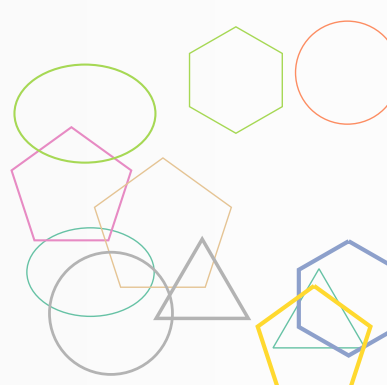[{"shape": "oval", "thickness": 1, "radius": 0.82, "center": [0.234, 0.293]}, {"shape": "triangle", "thickness": 1, "radius": 0.69, "center": [0.823, 0.165]}, {"shape": "circle", "thickness": 1, "radius": 0.67, "center": [0.896, 0.811]}, {"shape": "hexagon", "thickness": 3, "radius": 0.74, "center": [0.9, 0.225]}, {"shape": "pentagon", "thickness": 1.5, "radius": 0.81, "center": [0.184, 0.507]}, {"shape": "oval", "thickness": 1.5, "radius": 0.91, "center": [0.219, 0.705]}, {"shape": "hexagon", "thickness": 1, "radius": 0.69, "center": [0.609, 0.792]}, {"shape": "pentagon", "thickness": 3, "radius": 0.77, "center": [0.811, 0.104]}, {"shape": "pentagon", "thickness": 1, "radius": 0.93, "center": [0.42, 0.404]}, {"shape": "circle", "thickness": 2, "radius": 0.79, "center": [0.286, 0.186]}, {"shape": "triangle", "thickness": 2.5, "radius": 0.69, "center": [0.522, 0.242]}]